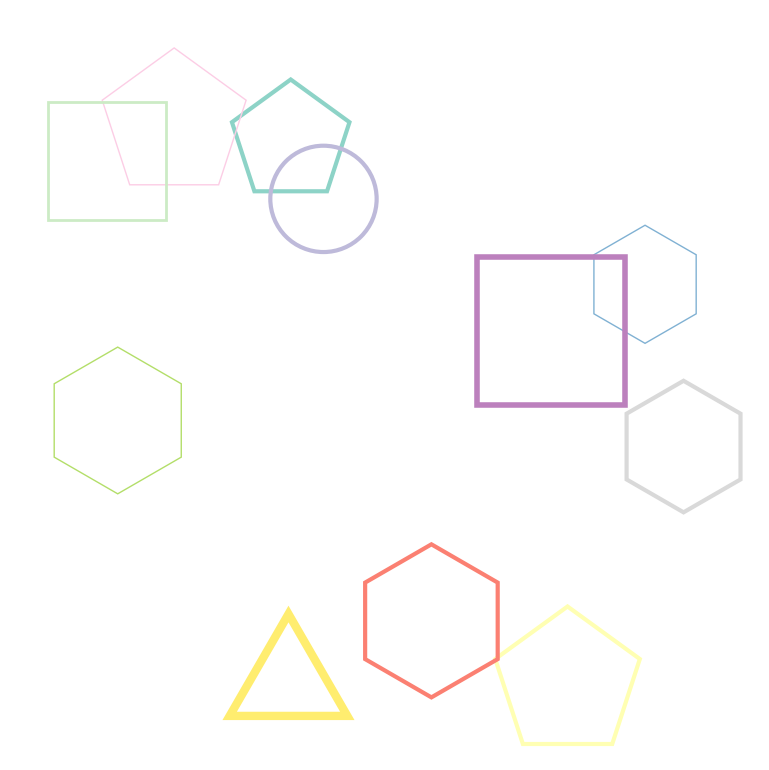[{"shape": "pentagon", "thickness": 1.5, "radius": 0.4, "center": [0.378, 0.817]}, {"shape": "pentagon", "thickness": 1.5, "radius": 0.49, "center": [0.737, 0.114]}, {"shape": "circle", "thickness": 1.5, "radius": 0.35, "center": [0.42, 0.742]}, {"shape": "hexagon", "thickness": 1.5, "radius": 0.5, "center": [0.56, 0.194]}, {"shape": "hexagon", "thickness": 0.5, "radius": 0.38, "center": [0.838, 0.631]}, {"shape": "hexagon", "thickness": 0.5, "radius": 0.48, "center": [0.153, 0.454]}, {"shape": "pentagon", "thickness": 0.5, "radius": 0.49, "center": [0.226, 0.84]}, {"shape": "hexagon", "thickness": 1.5, "radius": 0.43, "center": [0.888, 0.42]}, {"shape": "square", "thickness": 2, "radius": 0.48, "center": [0.715, 0.571]}, {"shape": "square", "thickness": 1, "radius": 0.38, "center": [0.139, 0.791]}, {"shape": "triangle", "thickness": 3, "radius": 0.44, "center": [0.375, 0.114]}]